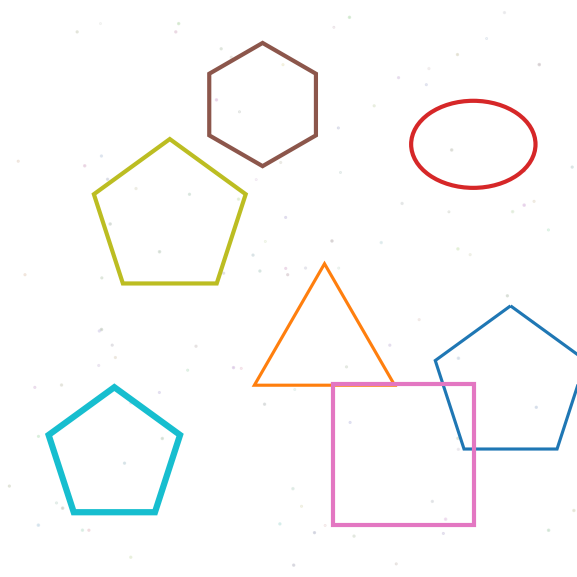[{"shape": "pentagon", "thickness": 1.5, "radius": 0.69, "center": [0.884, 0.332]}, {"shape": "triangle", "thickness": 1.5, "radius": 0.7, "center": [0.562, 0.402]}, {"shape": "oval", "thickness": 2, "radius": 0.54, "center": [0.82, 0.749]}, {"shape": "hexagon", "thickness": 2, "radius": 0.53, "center": [0.455, 0.818]}, {"shape": "square", "thickness": 2, "radius": 0.61, "center": [0.699, 0.212]}, {"shape": "pentagon", "thickness": 2, "radius": 0.69, "center": [0.294, 0.62]}, {"shape": "pentagon", "thickness": 3, "radius": 0.6, "center": [0.198, 0.209]}]